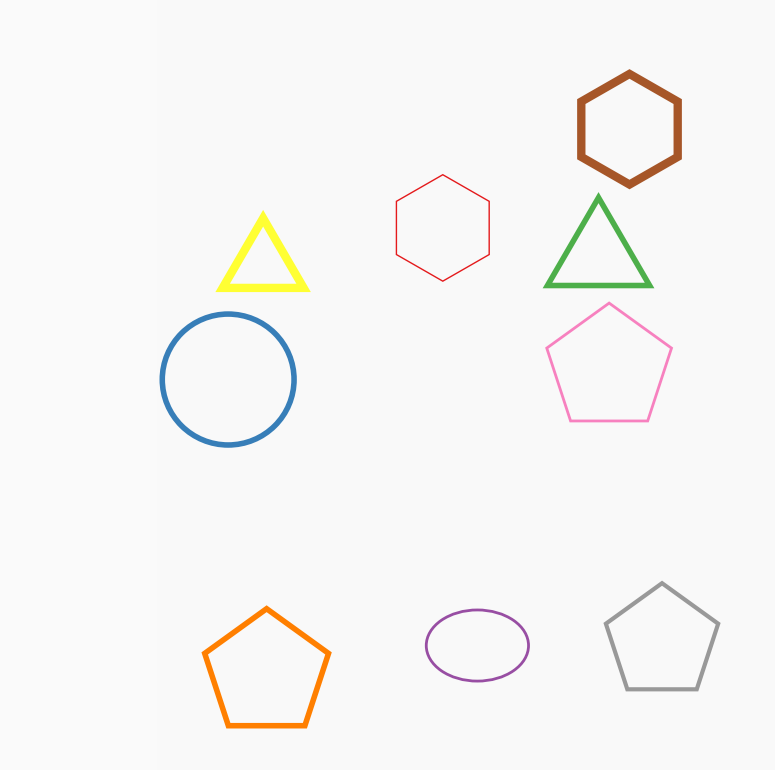[{"shape": "hexagon", "thickness": 0.5, "radius": 0.35, "center": [0.571, 0.704]}, {"shape": "circle", "thickness": 2, "radius": 0.43, "center": [0.294, 0.507]}, {"shape": "triangle", "thickness": 2, "radius": 0.38, "center": [0.772, 0.667]}, {"shape": "oval", "thickness": 1, "radius": 0.33, "center": [0.616, 0.162]}, {"shape": "pentagon", "thickness": 2, "radius": 0.42, "center": [0.344, 0.125]}, {"shape": "triangle", "thickness": 3, "radius": 0.3, "center": [0.34, 0.656]}, {"shape": "hexagon", "thickness": 3, "radius": 0.36, "center": [0.812, 0.832]}, {"shape": "pentagon", "thickness": 1, "radius": 0.42, "center": [0.786, 0.522]}, {"shape": "pentagon", "thickness": 1.5, "radius": 0.38, "center": [0.854, 0.166]}]